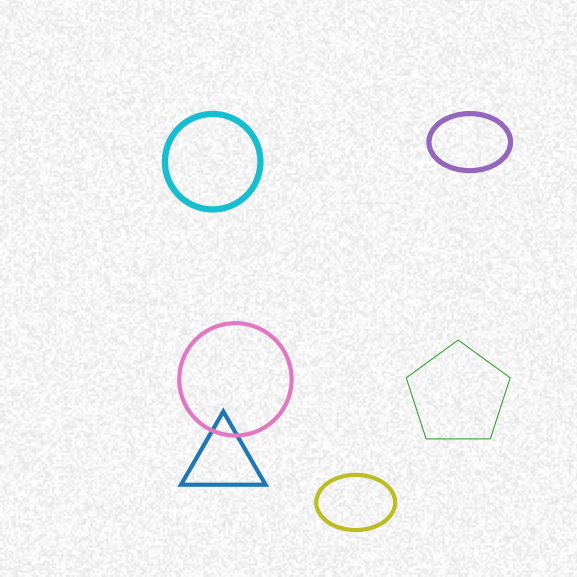[{"shape": "triangle", "thickness": 2, "radius": 0.42, "center": [0.387, 0.202]}, {"shape": "pentagon", "thickness": 0.5, "radius": 0.47, "center": [0.793, 0.316]}, {"shape": "oval", "thickness": 2.5, "radius": 0.35, "center": [0.813, 0.753]}, {"shape": "circle", "thickness": 2, "radius": 0.49, "center": [0.408, 0.342]}, {"shape": "oval", "thickness": 2, "radius": 0.34, "center": [0.616, 0.129]}, {"shape": "circle", "thickness": 3, "radius": 0.41, "center": [0.368, 0.719]}]